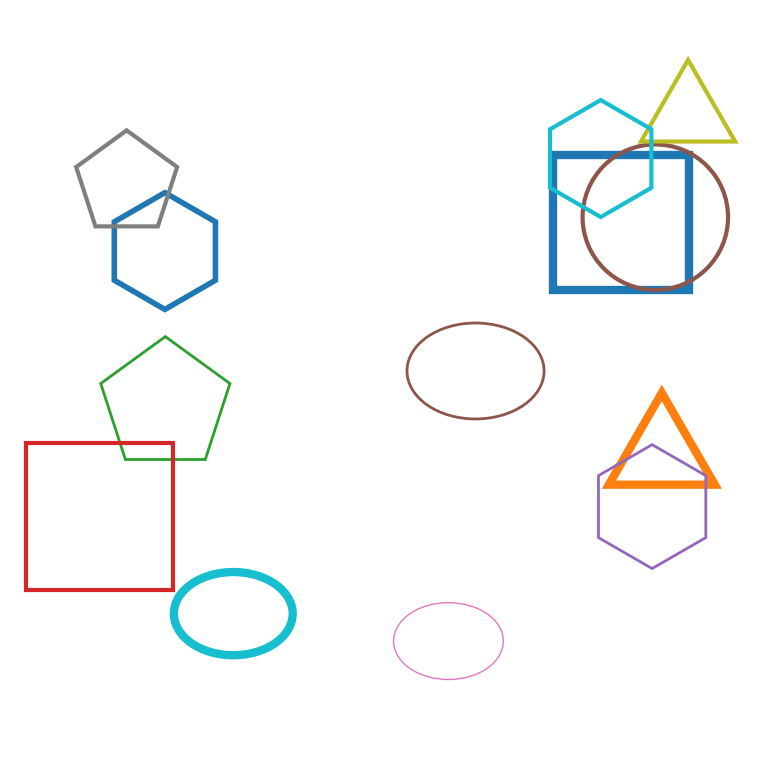[{"shape": "hexagon", "thickness": 2, "radius": 0.38, "center": [0.214, 0.674]}, {"shape": "square", "thickness": 3, "radius": 0.44, "center": [0.806, 0.711]}, {"shape": "triangle", "thickness": 3, "radius": 0.4, "center": [0.86, 0.41]}, {"shape": "pentagon", "thickness": 1, "radius": 0.44, "center": [0.215, 0.475]}, {"shape": "square", "thickness": 1.5, "radius": 0.48, "center": [0.13, 0.329]}, {"shape": "hexagon", "thickness": 1, "radius": 0.4, "center": [0.847, 0.342]}, {"shape": "circle", "thickness": 1.5, "radius": 0.47, "center": [0.851, 0.718]}, {"shape": "oval", "thickness": 1, "radius": 0.45, "center": [0.618, 0.518]}, {"shape": "oval", "thickness": 0.5, "radius": 0.36, "center": [0.582, 0.167]}, {"shape": "pentagon", "thickness": 1.5, "radius": 0.34, "center": [0.164, 0.762]}, {"shape": "triangle", "thickness": 1.5, "radius": 0.35, "center": [0.894, 0.851]}, {"shape": "oval", "thickness": 3, "radius": 0.39, "center": [0.303, 0.203]}, {"shape": "hexagon", "thickness": 1.5, "radius": 0.38, "center": [0.78, 0.794]}]